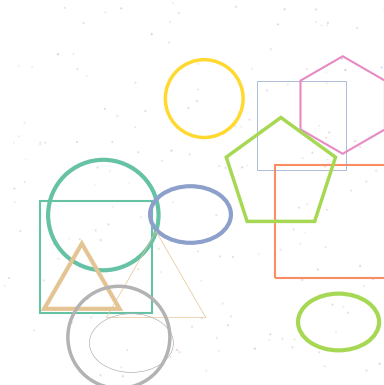[{"shape": "circle", "thickness": 3, "radius": 0.72, "center": [0.268, 0.441]}, {"shape": "square", "thickness": 1.5, "radius": 0.73, "center": [0.249, 0.333]}, {"shape": "square", "thickness": 1.5, "radius": 0.73, "center": [0.861, 0.424]}, {"shape": "square", "thickness": 0.5, "radius": 0.58, "center": [0.783, 0.675]}, {"shape": "oval", "thickness": 3, "radius": 0.53, "center": [0.495, 0.443]}, {"shape": "hexagon", "thickness": 1.5, "radius": 0.63, "center": [0.89, 0.727]}, {"shape": "oval", "thickness": 3, "radius": 0.53, "center": [0.879, 0.164]}, {"shape": "pentagon", "thickness": 2.5, "radius": 0.75, "center": [0.73, 0.546]}, {"shape": "circle", "thickness": 2.5, "radius": 0.51, "center": [0.53, 0.744]}, {"shape": "triangle", "thickness": 3, "radius": 0.56, "center": [0.213, 0.254]}, {"shape": "triangle", "thickness": 0.5, "radius": 0.75, "center": [0.405, 0.25]}, {"shape": "oval", "thickness": 0.5, "radius": 0.54, "center": [0.341, 0.109]}, {"shape": "circle", "thickness": 2.5, "radius": 0.66, "center": [0.309, 0.124]}]